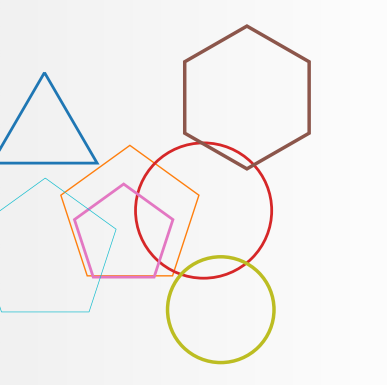[{"shape": "triangle", "thickness": 2, "radius": 0.78, "center": [0.115, 0.655]}, {"shape": "pentagon", "thickness": 1, "radius": 0.94, "center": [0.335, 0.435]}, {"shape": "circle", "thickness": 2, "radius": 0.88, "center": [0.525, 0.453]}, {"shape": "hexagon", "thickness": 2.5, "radius": 0.93, "center": [0.637, 0.747]}, {"shape": "pentagon", "thickness": 2, "radius": 0.67, "center": [0.319, 0.388]}, {"shape": "circle", "thickness": 2.5, "radius": 0.69, "center": [0.57, 0.196]}, {"shape": "pentagon", "thickness": 0.5, "radius": 0.96, "center": [0.117, 0.345]}]